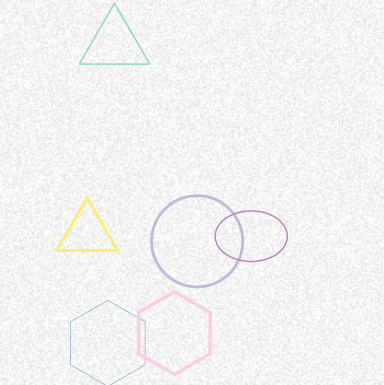[{"shape": "triangle", "thickness": 1, "radius": 0.53, "center": [0.297, 0.886]}, {"shape": "circle", "thickness": 2, "radius": 0.59, "center": [0.512, 0.373]}, {"shape": "hexagon", "thickness": 0.5, "radius": 0.56, "center": [0.28, 0.108]}, {"shape": "hexagon", "thickness": 2.5, "radius": 0.54, "center": [0.453, 0.135]}, {"shape": "oval", "thickness": 1, "radius": 0.47, "center": [0.653, 0.387]}, {"shape": "triangle", "thickness": 2, "radius": 0.45, "center": [0.226, 0.395]}]